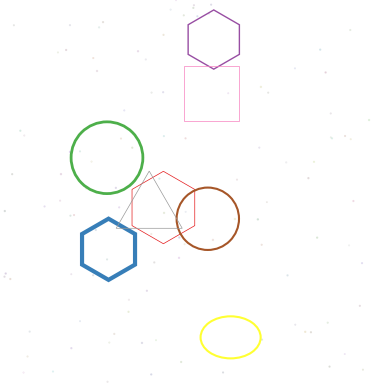[{"shape": "hexagon", "thickness": 0.5, "radius": 0.47, "center": [0.424, 0.461]}, {"shape": "hexagon", "thickness": 3, "radius": 0.4, "center": [0.282, 0.352]}, {"shape": "circle", "thickness": 2, "radius": 0.47, "center": [0.278, 0.59]}, {"shape": "hexagon", "thickness": 1, "radius": 0.38, "center": [0.555, 0.897]}, {"shape": "oval", "thickness": 1.5, "radius": 0.39, "center": [0.599, 0.124]}, {"shape": "circle", "thickness": 1.5, "radius": 0.41, "center": [0.54, 0.432]}, {"shape": "square", "thickness": 0.5, "radius": 0.36, "center": [0.549, 0.757]}, {"shape": "triangle", "thickness": 0.5, "radius": 0.5, "center": [0.388, 0.457]}]